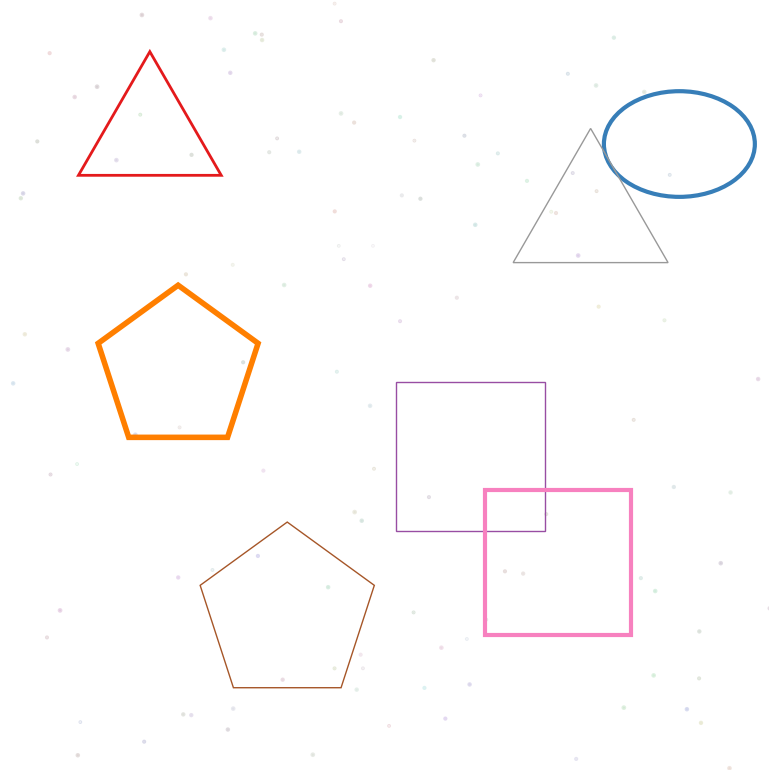[{"shape": "triangle", "thickness": 1, "radius": 0.54, "center": [0.195, 0.826]}, {"shape": "oval", "thickness": 1.5, "radius": 0.49, "center": [0.882, 0.813]}, {"shape": "square", "thickness": 0.5, "radius": 0.48, "center": [0.611, 0.407]}, {"shape": "pentagon", "thickness": 2, "radius": 0.55, "center": [0.231, 0.52]}, {"shape": "pentagon", "thickness": 0.5, "radius": 0.59, "center": [0.373, 0.203]}, {"shape": "square", "thickness": 1.5, "radius": 0.47, "center": [0.724, 0.269]}, {"shape": "triangle", "thickness": 0.5, "radius": 0.58, "center": [0.767, 0.717]}]